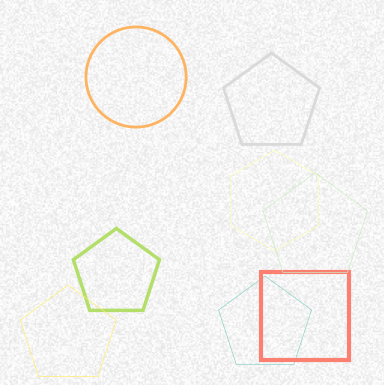[{"shape": "pentagon", "thickness": 0.5, "radius": 0.63, "center": [0.689, 0.156]}, {"shape": "hexagon", "thickness": 0.5, "radius": 0.65, "center": [0.714, 0.479]}, {"shape": "square", "thickness": 3, "radius": 0.57, "center": [0.792, 0.178]}, {"shape": "circle", "thickness": 2, "radius": 0.65, "center": [0.353, 0.8]}, {"shape": "pentagon", "thickness": 2.5, "radius": 0.59, "center": [0.302, 0.289]}, {"shape": "pentagon", "thickness": 2, "radius": 0.66, "center": [0.705, 0.731]}, {"shape": "pentagon", "thickness": 0.5, "radius": 0.71, "center": [0.819, 0.408]}, {"shape": "pentagon", "thickness": 0.5, "radius": 0.66, "center": [0.177, 0.128]}]